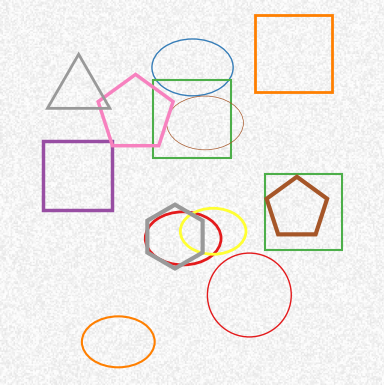[{"shape": "oval", "thickness": 2, "radius": 0.49, "center": [0.476, 0.381]}, {"shape": "circle", "thickness": 1, "radius": 0.54, "center": [0.648, 0.234]}, {"shape": "oval", "thickness": 1, "radius": 0.53, "center": [0.5, 0.825]}, {"shape": "square", "thickness": 1.5, "radius": 0.5, "center": [0.788, 0.45]}, {"shape": "square", "thickness": 1.5, "radius": 0.5, "center": [0.498, 0.692]}, {"shape": "square", "thickness": 2.5, "radius": 0.45, "center": [0.201, 0.544]}, {"shape": "oval", "thickness": 1.5, "radius": 0.47, "center": [0.307, 0.112]}, {"shape": "square", "thickness": 2, "radius": 0.5, "center": [0.763, 0.861]}, {"shape": "oval", "thickness": 2, "radius": 0.43, "center": [0.554, 0.399]}, {"shape": "oval", "thickness": 0.5, "radius": 0.5, "center": [0.532, 0.681]}, {"shape": "pentagon", "thickness": 3, "radius": 0.41, "center": [0.771, 0.458]}, {"shape": "pentagon", "thickness": 2.5, "radius": 0.51, "center": [0.352, 0.704]}, {"shape": "triangle", "thickness": 2, "radius": 0.47, "center": [0.204, 0.765]}, {"shape": "hexagon", "thickness": 3, "radius": 0.41, "center": [0.454, 0.385]}]